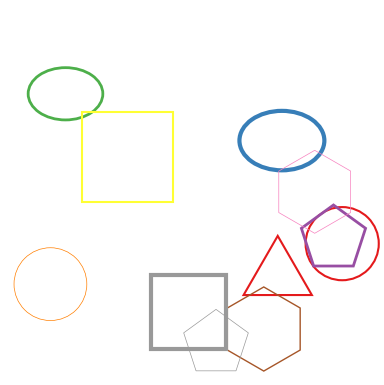[{"shape": "circle", "thickness": 1.5, "radius": 0.48, "center": [0.889, 0.367]}, {"shape": "triangle", "thickness": 1.5, "radius": 0.51, "center": [0.721, 0.285]}, {"shape": "oval", "thickness": 3, "radius": 0.55, "center": [0.732, 0.635]}, {"shape": "oval", "thickness": 2, "radius": 0.48, "center": [0.17, 0.756]}, {"shape": "pentagon", "thickness": 2, "radius": 0.44, "center": [0.866, 0.38]}, {"shape": "circle", "thickness": 0.5, "radius": 0.47, "center": [0.131, 0.262]}, {"shape": "square", "thickness": 1.5, "radius": 0.59, "center": [0.33, 0.592]}, {"shape": "hexagon", "thickness": 1, "radius": 0.55, "center": [0.685, 0.145]}, {"shape": "hexagon", "thickness": 0.5, "radius": 0.54, "center": [0.817, 0.502]}, {"shape": "square", "thickness": 3, "radius": 0.48, "center": [0.49, 0.189]}, {"shape": "pentagon", "thickness": 0.5, "radius": 0.44, "center": [0.561, 0.108]}]